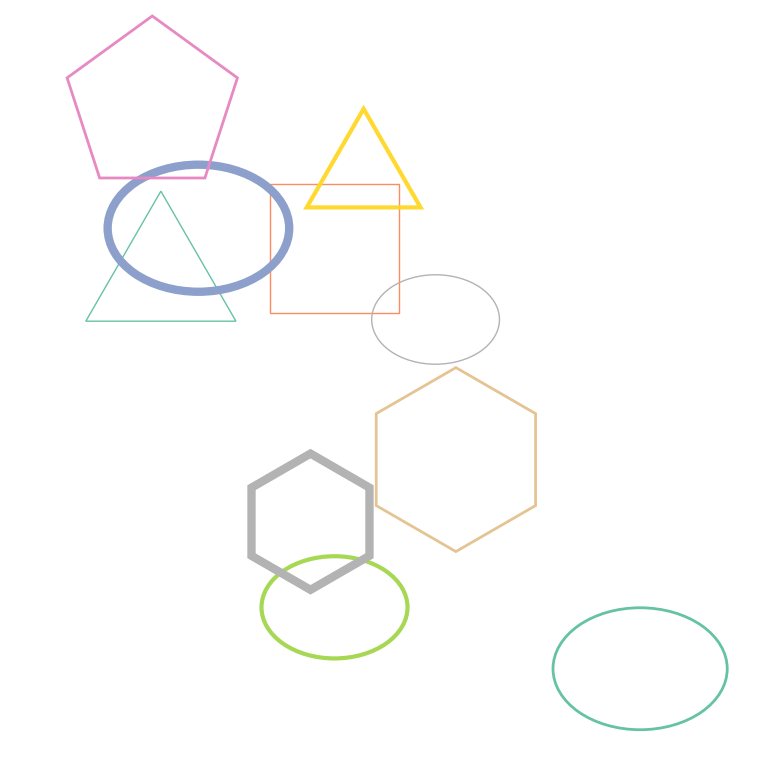[{"shape": "oval", "thickness": 1, "radius": 0.57, "center": [0.831, 0.131]}, {"shape": "triangle", "thickness": 0.5, "radius": 0.56, "center": [0.209, 0.639]}, {"shape": "square", "thickness": 0.5, "radius": 0.42, "center": [0.435, 0.677]}, {"shape": "oval", "thickness": 3, "radius": 0.59, "center": [0.258, 0.704]}, {"shape": "pentagon", "thickness": 1, "radius": 0.58, "center": [0.198, 0.863]}, {"shape": "oval", "thickness": 1.5, "radius": 0.47, "center": [0.434, 0.211]}, {"shape": "triangle", "thickness": 1.5, "radius": 0.43, "center": [0.472, 0.773]}, {"shape": "hexagon", "thickness": 1, "radius": 0.6, "center": [0.592, 0.403]}, {"shape": "oval", "thickness": 0.5, "radius": 0.41, "center": [0.566, 0.585]}, {"shape": "hexagon", "thickness": 3, "radius": 0.44, "center": [0.403, 0.322]}]